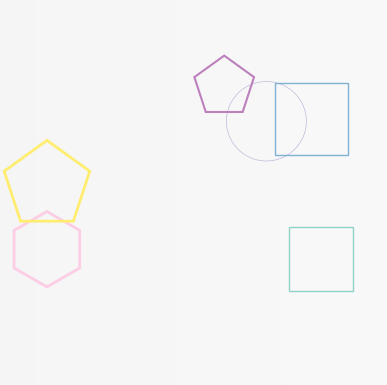[{"shape": "square", "thickness": 1, "radius": 0.42, "center": [0.829, 0.327]}, {"shape": "circle", "thickness": 0.5, "radius": 0.52, "center": [0.687, 0.685]}, {"shape": "square", "thickness": 1, "radius": 0.47, "center": [0.803, 0.69]}, {"shape": "hexagon", "thickness": 2, "radius": 0.49, "center": [0.121, 0.353]}, {"shape": "pentagon", "thickness": 1.5, "radius": 0.4, "center": [0.579, 0.775]}, {"shape": "pentagon", "thickness": 2, "radius": 0.58, "center": [0.121, 0.519]}]